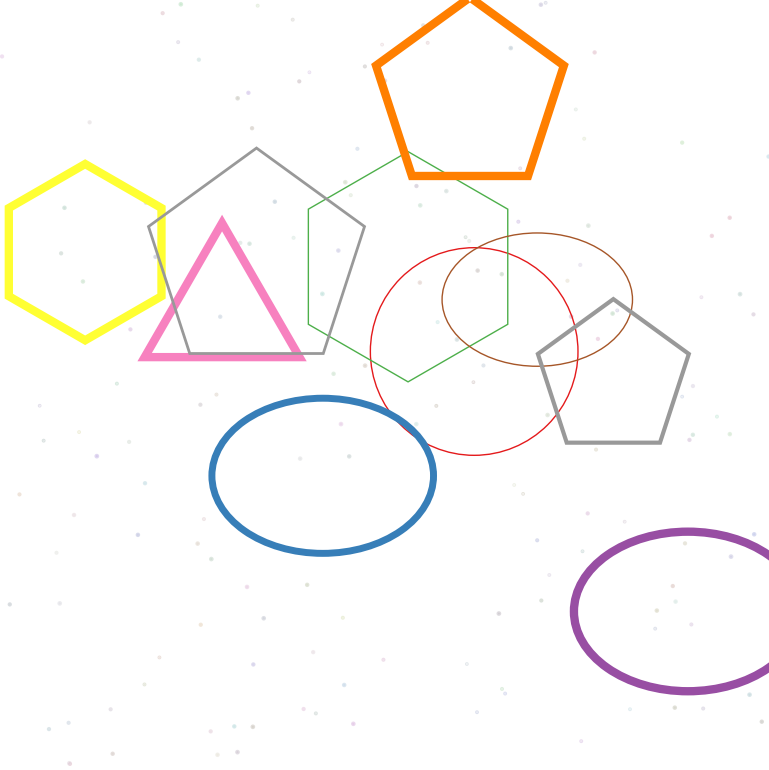[{"shape": "circle", "thickness": 0.5, "radius": 0.67, "center": [0.616, 0.544]}, {"shape": "oval", "thickness": 2.5, "radius": 0.72, "center": [0.419, 0.382]}, {"shape": "hexagon", "thickness": 0.5, "radius": 0.75, "center": [0.53, 0.654]}, {"shape": "oval", "thickness": 3, "radius": 0.74, "center": [0.893, 0.206]}, {"shape": "pentagon", "thickness": 3, "radius": 0.64, "center": [0.61, 0.875]}, {"shape": "hexagon", "thickness": 3, "radius": 0.57, "center": [0.111, 0.673]}, {"shape": "oval", "thickness": 0.5, "radius": 0.62, "center": [0.698, 0.611]}, {"shape": "triangle", "thickness": 3, "radius": 0.58, "center": [0.288, 0.594]}, {"shape": "pentagon", "thickness": 1, "radius": 0.74, "center": [0.333, 0.66]}, {"shape": "pentagon", "thickness": 1.5, "radius": 0.52, "center": [0.797, 0.508]}]